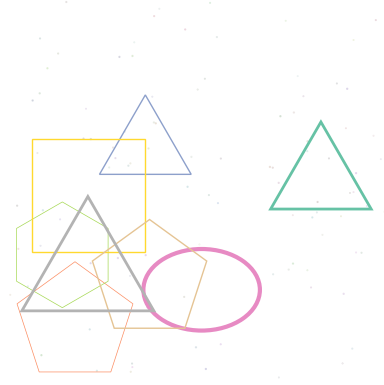[{"shape": "triangle", "thickness": 2, "radius": 0.75, "center": [0.834, 0.532]}, {"shape": "pentagon", "thickness": 0.5, "radius": 0.79, "center": [0.195, 0.162]}, {"shape": "triangle", "thickness": 1, "radius": 0.69, "center": [0.377, 0.616]}, {"shape": "oval", "thickness": 3, "radius": 0.76, "center": [0.524, 0.247]}, {"shape": "hexagon", "thickness": 0.5, "radius": 0.69, "center": [0.162, 0.338]}, {"shape": "square", "thickness": 1, "radius": 0.74, "center": [0.23, 0.492]}, {"shape": "pentagon", "thickness": 1, "radius": 0.78, "center": [0.388, 0.274]}, {"shape": "triangle", "thickness": 2, "radius": 0.99, "center": [0.228, 0.292]}]